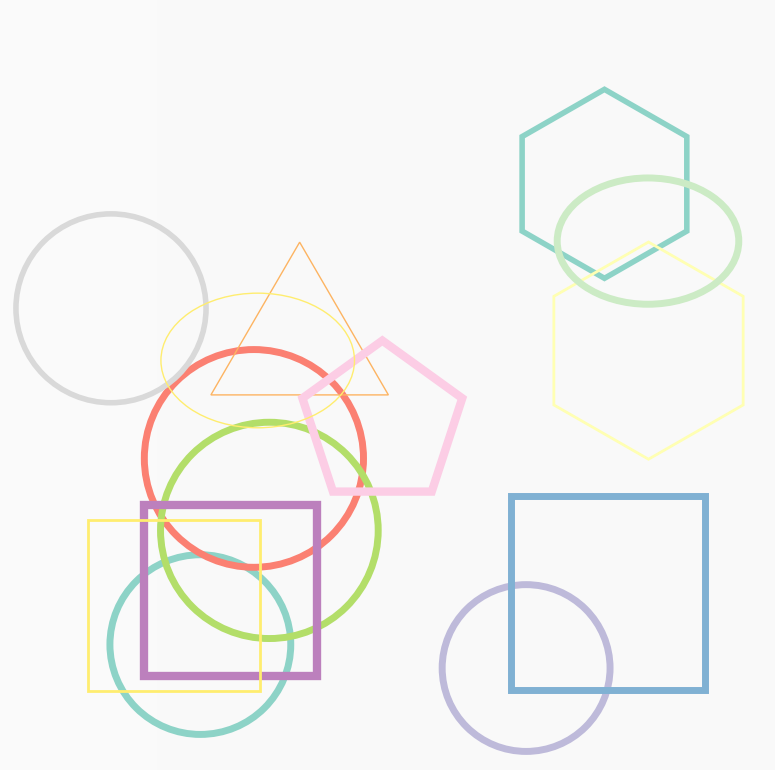[{"shape": "hexagon", "thickness": 2, "radius": 0.61, "center": [0.78, 0.761]}, {"shape": "circle", "thickness": 2.5, "radius": 0.58, "center": [0.259, 0.163]}, {"shape": "hexagon", "thickness": 1, "radius": 0.71, "center": [0.837, 0.545]}, {"shape": "circle", "thickness": 2.5, "radius": 0.54, "center": [0.679, 0.132]}, {"shape": "circle", "thickness": 2.5, "radius": 0.71, "center": [0.328, 0.405]}, {"shape": "square", "thickness": 2.5, "radius": 0.63, "center": [0.785, 0.23]}, {"shape": "triangle", "thickness": 0.5, "radius": 0.66, "center": [0.387, 0.553]}, {"shape": "circle", "thickness": 2.5, "radius": 0.7, "center": [0.348, 0.311]}, {"shape": "pentagon", "thickness": 3, "radius": 0.54, "center": [0.493, 0.449]}, {"shape": "circle", "thickness": 2, "radius": 0.61, "center": [0.143, 0.6]}, {"shape": "square", "thickness": 3, "radius": 0.56, "center": [0.297, 0.233]}, {"shape": "oval", "thickness": 2.5, "radius": 0.59, "center": [0.836, 0.687]}, {"shape": "oval", "thickness": 0.5, "radius": 0.62, "center": [0.333, 0.532]}, {"shape": "square", "thickness": 1, "radius": 0.55, "center": [0.225, 0.214]}]